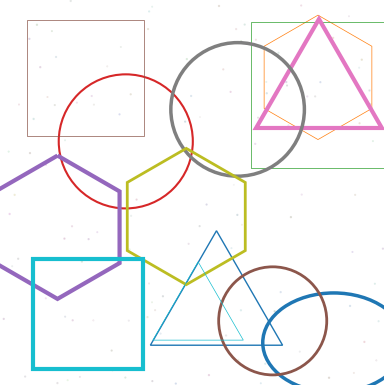[{"shape": "oval", "thickness": 2.5, "radius": 0.92, "center": [0.867, 0.11]}, {"shape": "triangle", "thickness": 1, "radius": 0.99, "center": [0.562, 0.202]}, {"shape": "hexagon", "thickness": 0.5, "radius": 0.81, "center": [0.826, 0.799]}, {"shape": "square", "thickness": 0.5, "radius": 0.95, "center": [0.843, 0.754]}, {"shape": "circle", "thickness": 1.5, "radius": 0.87, "center": [0.327, 0.633]}, {"shape": "hexagon", "thickness": 3, "radius": 0.93, "center": [0.149, 0.41]}, {"shape": "square", "thickness": 0.5, "radius": 0.76, "center": [0.222, 0.797]}, {"shape": "circle", "thickness": 2, "radius": 0.7, "center": [0.708, 0.167]}, {"shape": "triangle", "thickness": 3, "radius": 0.94, "center": [0.828, 0.762]}, {"shape": "circle", "thickness": 2.5, "radius": 0.87, "center": [0.617, 0.716]}, {"shape": "hexagon", "thickness": 2, "radius": 0.88, "center": [0.484, 0.438]}, {"shape": "triangle", "thickness": 0.5, "radius": 0.68, "center": [0.515, 0.184]}, {"shape": "square", "thickness": 3, "radius": 0.72, "center": [0.23, 0.185]}]